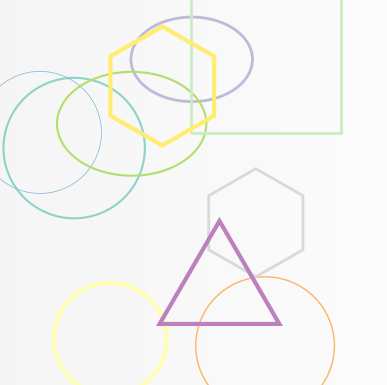[{"shape": "circle", "thickness": 1.5, "radius": 0.91, "center": [0.191, 0.615]}, {"shape": "circle", "thickness": 3, "radius": 0.73, "center": [0.285, 0.12]}, {"shape": "oval", "thickness": 2, "radius": 0.78, "center": [0.495, 0.846]}, {"shape": "circle", "thickness": 0.5, "radius": 0.79, "center": [0.103, 0.656]}, {"shape": "circle", "thickness": 1, "radius": 0.89, "center": [0.684, 0.102]}, {"shape": "oval", "thickness": 1.5, "radius": 0.96, "center": [0.34, 0.679]}, {"shape": "hexagon", "thickness": 2, "radius": 0.7, "center": [0.66, 0.421]}, {"shape": "triangle", "thickness": 3, "radius": 0.89, "center": [0.566, 0.248]}, {"shape": "square", "thickness": 2, "radius": 0.97, "center": [0.687, 0.848]}, {"shape": "hexagon", "thickness": 3, "radius": 0.77, "center": [0.419, 0.777]}]